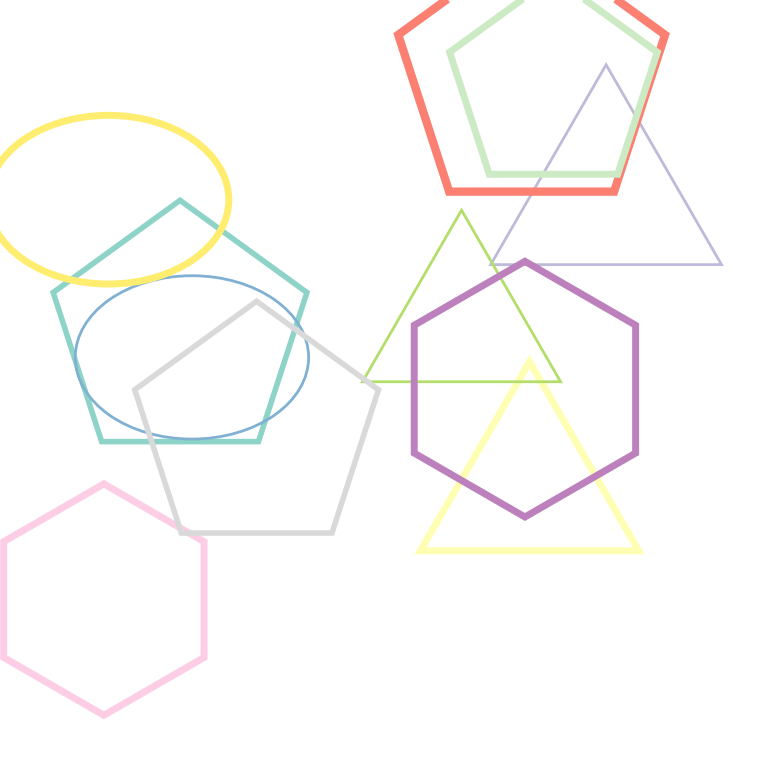[{"shape": "pentagon", "thickness": 2, "radius": 0.87, "center": [0.234, 0.567]}, {"shape": "triangle", "thickness": 2.5, "radius": 0.82, "center": [0.688, 0.367]}, {"shape": "triangle", "thickness": 1, "radius": 0.87, "center": [0.787, 0.743]}, {"shape": "pentagon", "thickness": 3, "radius": 0.91, "center": [0.69, 0.899]}, {"shape": "oval", "thickness": 1, "radius": 0.76, "center": [0.249, 0.536]}, {"shape": "triangle", "thickness": 1, "radius": 0.74, "center": [0.599, 0.578]}, {"shape": "hexagon", "thickness": 2.5, "radius": 0.75, "center": [0.135, 0.221]}, {"shape": "pentagon", "thickness": 2, "radius": 0.83, "center": [0.333, 0.442]}, {"shape": "hexagon", "thickness": 2.5, "radius": 0.83, "center": [0.682, 0.495]}, {"shape": "pentagon", "thickness": 2.5, "radius": 0.71, "center": [0.719, 0.888]}, {"shape": "oval", "thickness": 2.5, "radius": 0.78, "center": [0.141, 0.741]}]